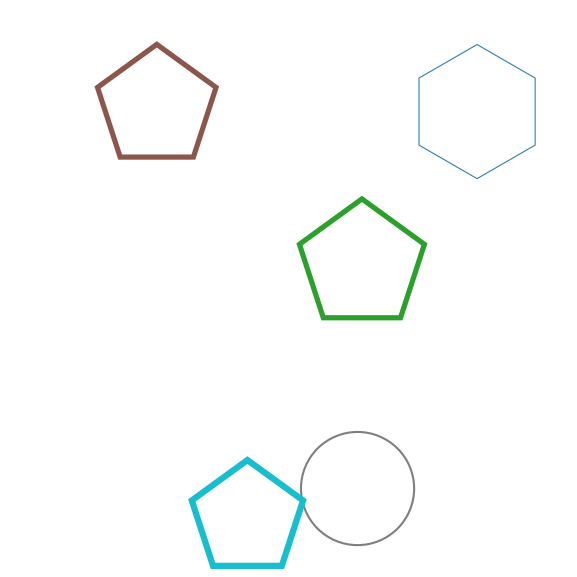[{"shape": "hexagon", "thickness": 0.5, "radius": 0.58, "center": [0.826, 0.806]}, {"shape": "pentagon", "thickness": 2.5, "radius": 0.57, "center": [0.627, 0.541]}, {"shape": "pentagon", "thickness": 2.5, "radius": 0.54, "center": [0.271, 0.814]}, {"shape": "circle", "thickness": 1, "radius": 0.49, "center": [0.619, 0.153]}, {"shape": "pentagon", "thickness": 3, "radius": 0.51, "center": [0.428, 0.101]}]